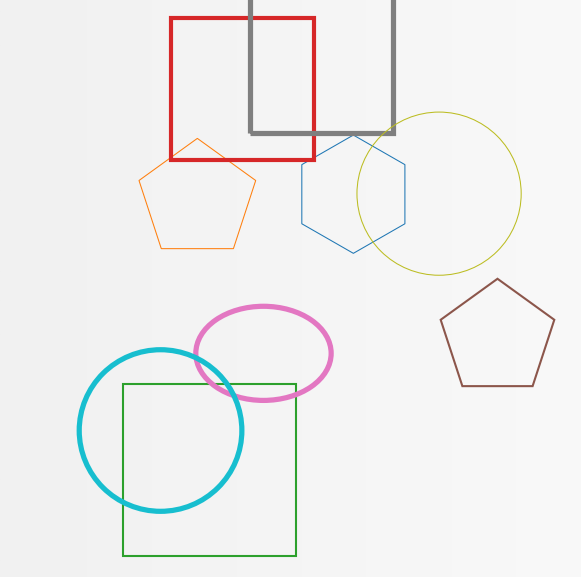[{"shape": "hexagon", "thickness": 0.5, "radius": 0.51, "center": [0.608, 0.663]}, {"shape": "pentagon", "thickness": 0.5, "radius": 0.53, "center": [0.34, 0.654]}, {"shape": "square", "thickness": 1, "radius": 0.74, "center": [0.36, 0.185]}, {"shape": "square", "thickness": 2, "radius": 0.61, "center": [0.418, 0.845]}, {"shape": "pentagon", "thickness": 1, "radius": 0.51, "center": [0.856, 0.414]}, {"shape": "oval", "thickness": 2.5, "radius": 0.58, "center": [0.453, 0.387]}, {"shape": "square", "thickness": 2.5, "radius": 0.61, "center": [0.553, 0.892]}, {"shape": "circle", "thickness": 0.5, "radius": 0.71, "center": [0.755, 0.664]}, {"shape": "circle", "thickness": 2.5, "radius": 0.7, "center": [0.276, 0.254]}]